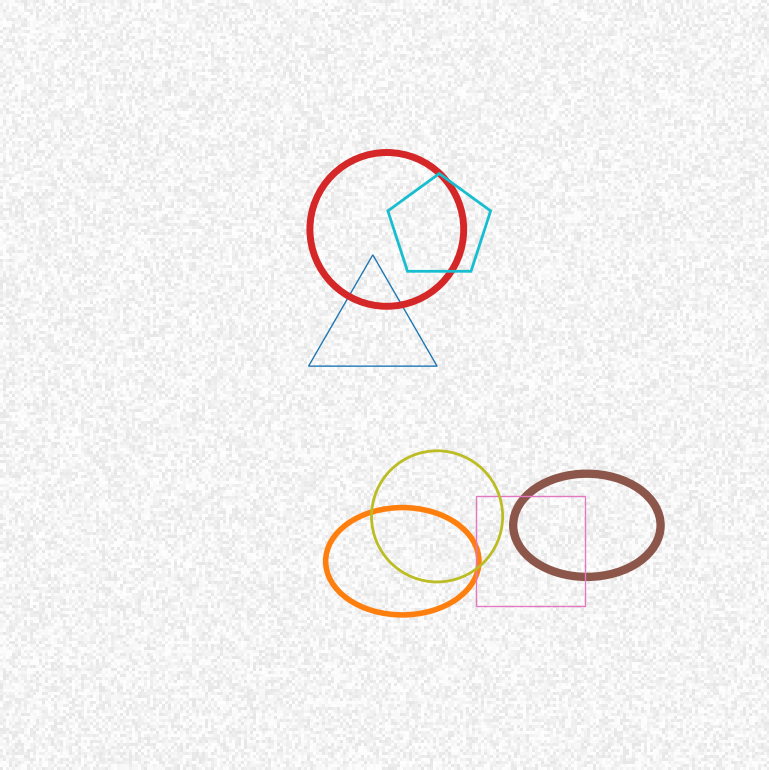[{"shape": "triangle", "thickness": 0.5, "radius": 0.48, "center": [0.484, 0.573]}, {"shape": "oval", "thickness": 2, "radius": 0.5, "center": [0.522, 0.271]}, {"shape": "circle", "thickness": 2.5, "radius": 0.5, "center": [0.502, 0.702]}, {"shape": "oval", "thickness": 3, "radius": 0.48, "center": [0.762, 0.318]}, {"shape": "square", "thickness": 0.5, "radius": 0.36, "center": [0.689, 0.284]}, {"shape": "circle", "thickness": 1, "radius": 0.43, "center": [0.568, 0.329]}, {"shape": "pentagon", "thickness": 1, "radius": 0.35, "center": [0.57, 0.704]}]